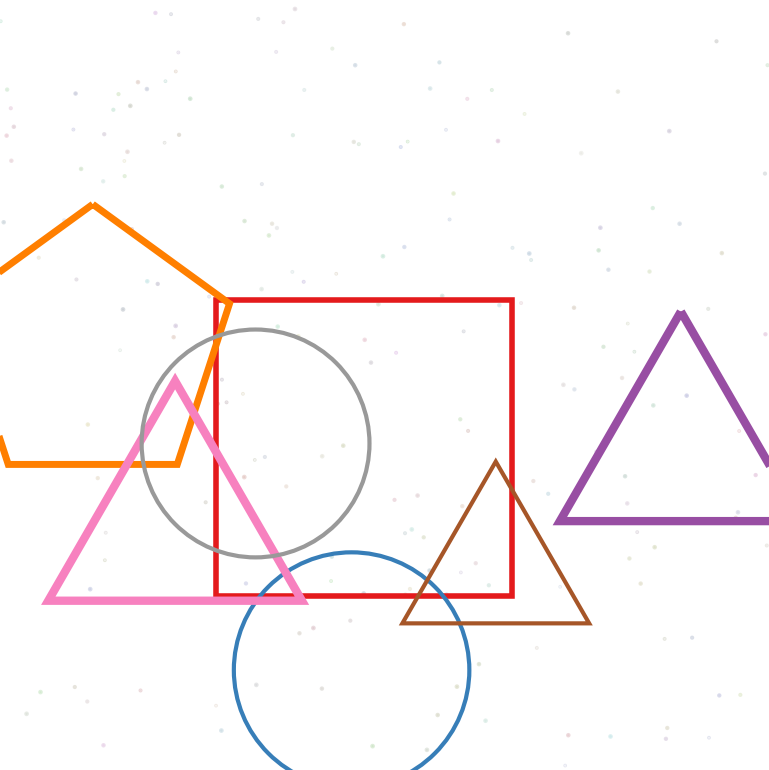[{"shape": "square", "thickness": 2, "radius": 0.96, "center": [0.472, 0.418]}, {"shape": "circle", "thickness": 1.5, "radius": 0.76, "center": [0.457, 0.13]}, {"shape": "triangle", "thickness": 3, "radius": 0.91, "center": [0.884, 0.414]}, {"shape": "pentagon", "thickness": 2.5, "radius": 0.93, "center": [0.12, 0.548]}, {"shape": "triangle", "thickness": 1.5, "radius": 0.7, "center": [0.644, 0.26]}, {"shape": "triangle", "thickness": 3, "radius": 0.95, "center": [0.227, 0.315]}, {"shape": "circle", "thickness": 1.5, "radius": 0.74, "center": [0.332, 0.424]}]